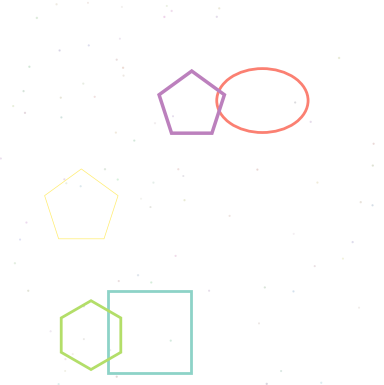[{"shape": "square", "thickness": 2, "radius": 0.54, "center": [0.388, 0.137]}, {"shape": "oval", "thickness": 2, "radius": 0.59, "center": [0.682, 0.739]}, {"shape": "hexagon", "thickness": 2, "radius": 0.45, "center": [0.236, 0.13]}, {"shape": "pentagon", "thickness": 2.5, "radius": 0.45, "center": [0.498, 0.726]}, {"shape": "pentagon", "thickness": 0.5, "radius": 0.5, "center": [0.211, 0.461]}]